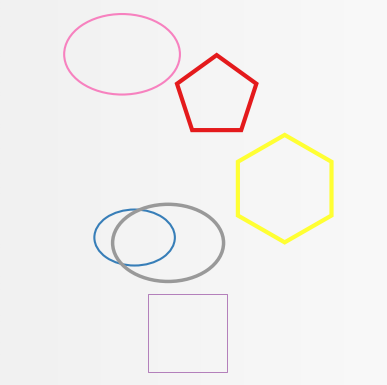[{"shape": "pentagon", "thickness": 3, "radius": 0.54, "center": [0.559, 0.749]}, {"shape": "oval", "thickness": 1.5, "radius": 0.52, "center": [0.347, 0.383]}, {"shape": "square", "thickness": 0.5, "radius": 0.51, "center": [0.485, 0.136]}, {"shape": "hexagon", "thickness": 3, "radius": 0.7, "center": [0.735, 0.51]}, {"shape": "oval", "thickness": 1.5, "radius": 0.75, "center": [0.315, 0.859]}, {"shape": "oval", "thickness": 2.5, "radius": 0.72, "center": [0.434, 0.369]}]